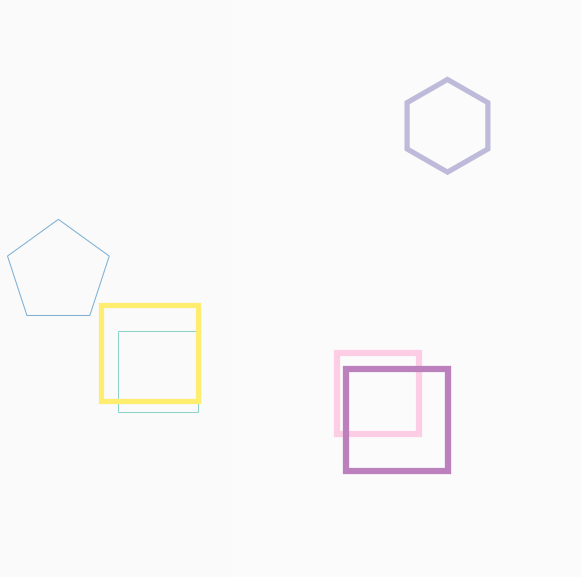[{"shape": "square", "thickness": 0.5, "radius": 0.35, "center": [0.272, 0.356]}, {"shape": "hexagon", "thickness": 2.5, "radius": 0.4, "center": [0.77, 0.781]}, {"shape": "pentagon", "thickness": 0.5, "radius": 0.46, "center": [0.1, 0.527]}, {"shape": "square", "thickness": 3, "radius": 0.35, "center": [0.65, 0.318]}, {"shape": "square", "thickness": 3, "radius": 0.44, "center": [0.684, 0.272]}, {"shape": "square", "thickness": 2.5, "radius": 0.42, "center": [0.257, 0.388]}]